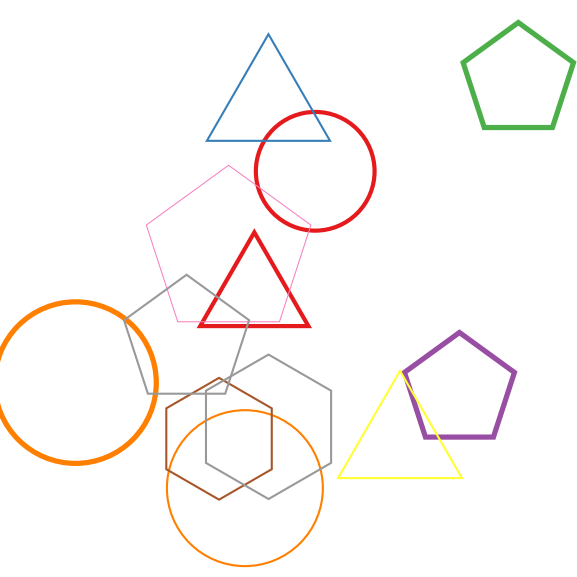[{"shape": "circle", "thickness": 2, "radius": 0.51, "center": [0.546, 0.703]}, {"shape": "triangle", "thickness": 2, "radius": 0.54, "center": [0.44, 0.489]}, {"shape": "triangle", "thickness": 1, "radius": 0.62, "center": [0.465, 0.817]}, {"shape": "pentagon", "thickness": 2.5, "radius": 0.5, "center": [0.898, 0.86]}, {"shape": "pentagon", "thickness": 2.5, "radius": 0.5, "center": [0.796, 0.323]}, {"shape": "circle", "thickness": 2.5, "radius": 0.7, "center": [0.131, 0.337]}, {"shape": "circle", "thickness": 1, "radius": 0.68, "center": [0.424, 0.154]}, {"shape": "triangle", "thickness": 1, "radius": 0.62, "center": [0.693, 0.233]}, {"shape": "hexagon", "thickness": 1, "radius": 0.53, "center": [0.379, 0.239]}, {"shape": "pentagon", "thickness": 0.5, "radius": 0.75, "center": [0.396, 0.563]}, {"shape": "hexagon", "thickness": 1, "radius": 0.63, "center": [0.465, 0.26]}, {"shape": "pentagon", "thickness": 1, "radius": 0.57, "center": [0.323, 0.41]}]